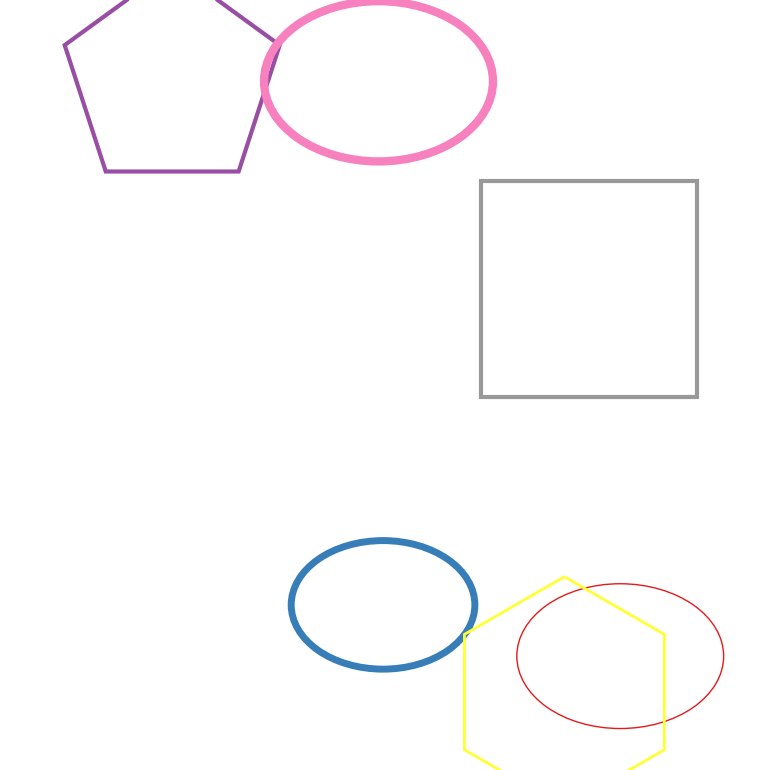[{"shape": "oval", "thickness": 0.5, "radius": 0.67, "center": [0.805, 0.148]}, {"shape": "oval", "thickness": 2.5, "radius": 0.6, "center": [0.497, 0.214]}, {"shape": "pentagon", "thickness": 1.5, "radius": 0.73, "center": [0.224, 0.896]}, {"shape": "hexagon", "thickness": 1, "radius": 0.75, "center": [0.733, 0.101]}, {"shape": "oval", "thickness": 3, "radius": 0.74, "center": [0.492, 0.894]}, {"shape": "square", "thickness": 1.5, "radius": 0.7, "center": [0.765, 0.624]}]